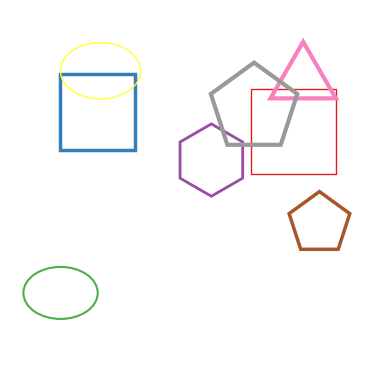[{"shape": "square", "thickness": 1, "radius": 0.55, "center": [0.763, 0.658]}, {"shape": "square", "thickness": 2.5, "radius": 0.49, "center": [0.253, 0.71]}, {"shape": "oval", "thickness": 1.5, "radius": 0.48, "center": [0.157, 0.239]}, {"shape": "hexagon", "thickness": 2, "radius": 0.47, "center": [0.549, 0.584]}, {"shape": "oval", "thickness": 1, "radius": 0.52, "center": [0.261, 0.816]}, {"shape": "pentagon", "thickness": 2.5, "radius": 0.41, "center": [0.83, 0.419]}, {"shape": "triangle", "thickness": 3, "radius": 0.49, "center": [0.787, 0.794]}, {"shape": "pentagon", "thickness": 3, "radius": 0.59, "center": [0.66, 0.719]}]